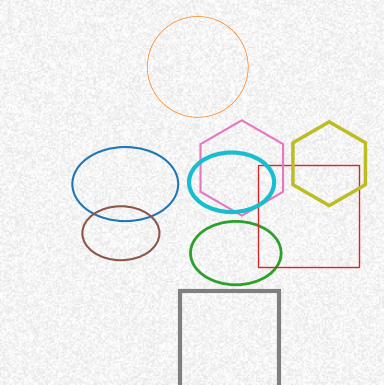[{"shape": "oval", "thickness": 1.5, "radius": 0.69, "center": [0.325, 0.522]}, {"shape": "circle", "thickness": 0.5, "radius": 0.65, "center": [0.514, 0.826]}, {"shape": "oval", "thickness": 2, "radius": 0.59, "center": [0.613, 0.343]}, {"shape": "square", "thickness": 1, "radius": 0.66, "center": [0.801, 0.439]}, {"shape": "oval", "thickness": 1.5, "radius": 0.5, "center": [0.314, 0.394]}, {"shape": "hexagon", "thickness": 1.5, "radius": 0.62, "center": [0.628, 0.564]}, {"shape": "square", "thickness": 3, "radius": 0.65, "center": [0.596, 0.114]}, {"shape": "hexagon", "thickness": 2.5, "radius": 0.54, "center": [0.855, 0.575]}, {"shape": "oval", "thickness": 3, "radius": 0.55, "center": [0.602, 0.527]}]